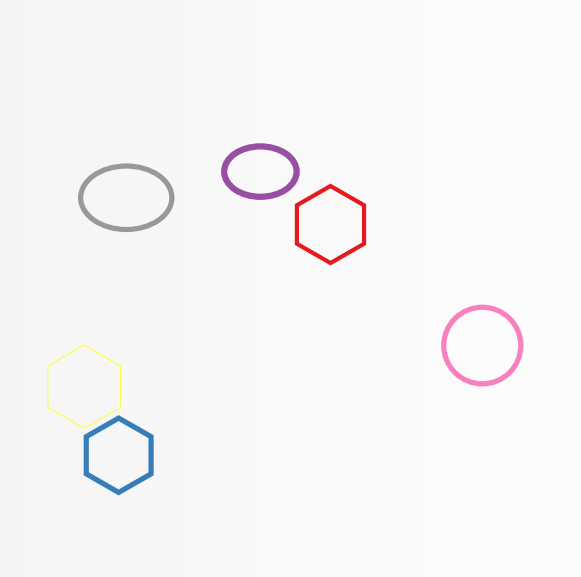[{"shape": "hexagon", "thickness": 2, "radius": 0.33, "center": [0.569, 0.61]}, {"shape": "hexagon", "thickness": 2.5, "radius": 0.32, "center": [0.204, 0.211]}, {"shape": "oval", "thickness": 3, "radius": 0.31, "center": [0.448, 0.702]}, {"shape": "hexagon", "thickness": 0.5, "radius": 0.36, "center": [0.145, 0.33]}, {"shape": "circle", "thickness": 2.5, "radius": 0.33, "center": [0.83, 0.401]}, {"shape": "oval", "thickness": 2.5, "radius": 0.39, "center": [0.217, 0.657]}]